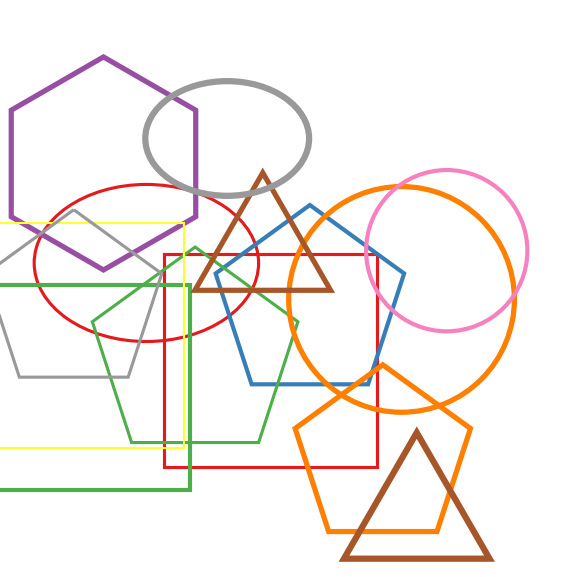[{"shape": "oval", "thickness": 1.5, "radius": 0.97, "center": [0.253, 0.544]}, {"shape": "square", "thickness": 1.5, "radius": 0.92, "center": [0.469, 0.374]}, {"shape": "pentagon", "thickness": 2, "radius": 0.86, "center": [0.537, 0.473]}, {"shape": "square", "thickness": 2, "radius": 0.89, "center": [0.15, 0.328]}, {"shape": "pentagon", "thickness": 1.5, "radius": 0.94, "center": [0.338, 0.384]}, {"shape": "hexagon", "thickness": 2.5, "radius": 0.92, "center": [0.179, 0.716]}, {"shape": "circle", "thickness": 2.5, "radius": 0.98, "center": [0.695, 0.481]}, {"shape": "pentagon", "thickness": 2.5, "radius": 0.8, "center": [0.663, 0.208]}, {"shape": "square", "thickness": 1, "radius": 0.98, "center": [0.123, 0.418]}, {"shape": "triangle", "thickness": 3, "radius": 0.73, "center": [0.722, 0.104]}, {"shape": "triangle", "thickness": 2.5, "radius": 0.68, "center": [0.455, 0.564]}, {"shape": "circle", "thickness": 2, "radius": 0.7, "center": [0.774, 0.565]}, {"shape": "pentagon", "thickness": 1.5, "radius": 0.8, "center": [0.128, 0.476]}, {"shape": "oval", "thickness": 3, "radius": 0.71, "center": [0.393, 0.759]}]